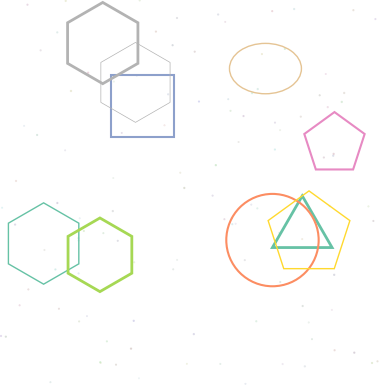[{"shape": "hexagon", "thickness": 1, "radius": 0.53, "center": [0.113, 0.368]}, {"shape": "triangle", "thickness": 2, "radius": 0.45, "center": [0.785, 0.402]}, {"shape": "circle", "thickness": 1.5, "radius": 0.6, "center": [0.708, 0.376]}, {"shape": "square", "thickness": 1.5, "radius": 0.41, "center": [0.371, 0.725]}, {"shape": "pentagon", "thickness": 1.5, "radius": 0.41, "center": [0.869, 0.627]}, {"shape": "hexagon", "thickness": 2, "radius": 0.48, "center": [0.26, 0.338]}, {"shape": "pentagon", "thickness": 1, "radius": 0.56, "center": [0.803, 0.393]}, {"shape": "oval", "thickness": 1, "radius": 0.47, "center": [0.689, 0.822]}, {"shape": "hexagon", "thickness": 0.5, "radius": 0.52, "center": [0.352, 0.786]}, {"shape": "hexagon", "thickness": 2, "radius": 0.53, "center": [0.267, 0.888]}]